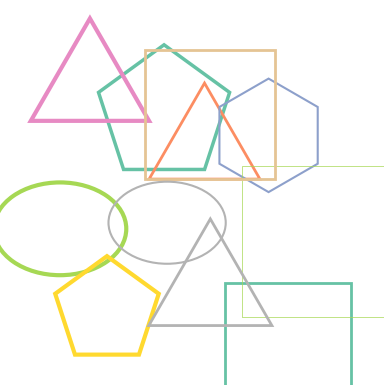[{"shape": "square", "thickness": 2, "radius": 0.81, "center": [0.748, 0.103]}, {"shape": "pentagon", "thickness": 2.5, "radius": 0.89, "center": [0.426, 0.705]}, {"shape": "triangle", "thickness": 2, "radius": 0.83, "center": [0.531, 0.618]}, {"shape": "hexagon", "thickness": 1.5, "radius": 0.74, "center": [0.698, 0.648]}, {"shape": "triangle", "thickness": 3, "radius": 0.89, "center": [0.234, 0.775]}, {"shape": "square", "thickness": 0.5, "radius": 0.98, "center": [0.823, 0.372]}, {"shape": "oval", "thickness": 3, "radius": 0.86, "center": [0.156, 0.406]}, {"shape": "pentagon", "thickness": 3, "radius": 0.71, "center": [0.278, 0.193]}, {"shape": "square", "thickness": 2, "radius": 0.84, "center": [0.546, 0.702]}, {"shape": "triangle", "thickness": 2, "radius": 0.92, "center": [0.546, 0.247]}, {"shape": "oval", "thickness": 1.5, "radius": 0.76, "center": [0.434, 0.421]}]